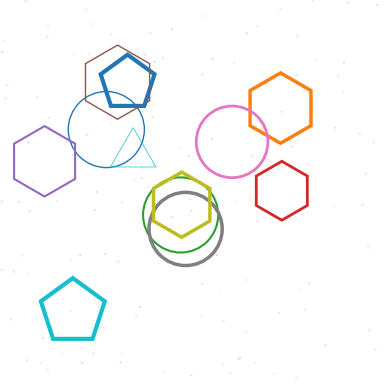[{"shape": "circle", "thickness": 1, "radius": 0.49, "center": [0.276, 0.663]}, {"shape": "pentagon", "thickness": 3, "radius": 0.37, "center": [0.331, 0.784]}, {"shape": "hexagon", "thickness": 2.5, "radius": 0.46, "center": [0.729, 0.719]}, {"shape": "circle", "thickness": 1.5, "radius": 0.49, "center": [0.469, 0.442]}, {"shape": "hexagon", "thickness": 2, "radius": 0.38, "center": [0.732, 0.505]}, {"shape": "hexagon", "thickness": 1.5, "radius": 0.46, "center": [0.116, 0.581]}, {"shape": "hexagon", "thickness": 1, "radius": 0.48, "center": [0.305, 0.787]}, {"shape": "circle", "thickness": 2, "radius": 0.47, "center": [0.603, 0.632]}, {"shape": "circle", "thickness": 2.5, "radius": 0.48, "center": [0.482, 0.405]}, {"shape": "hexagon", "thickness": 2.5, "radius": 0.42, "center": [0.472, 0.468]}, {"shape": "triangle", "thickness": 0.5, "radius": 0.34, "center": [0.346, 0.6]}, {"shape": "pentagon", "thickness": 3, "radius": 0.44, "center": [0.189, 0.19]}]